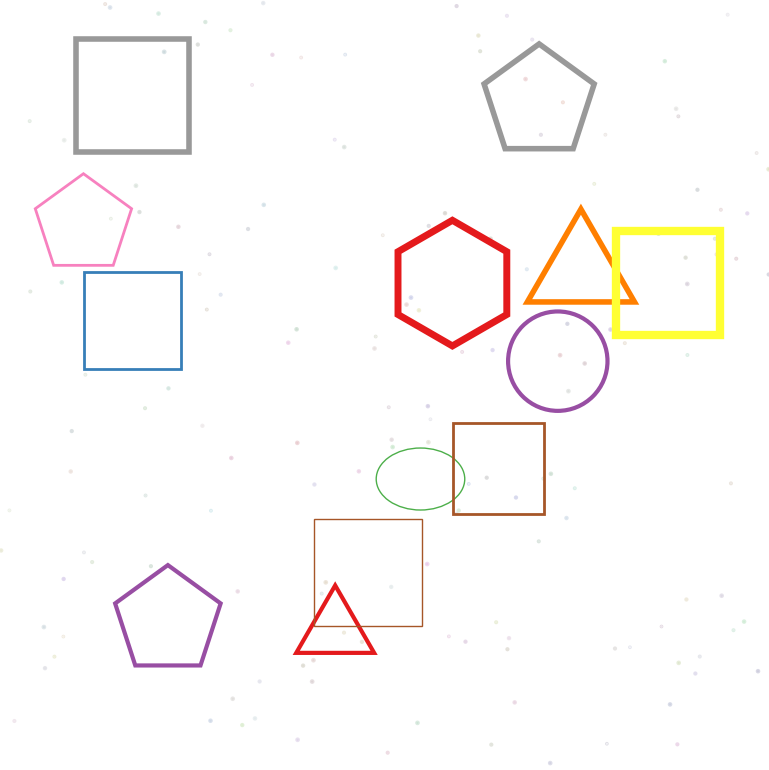[{"shape": "triangle", "thickness": 1.5, "radius": 0.29, "center": [0.435, 0.181]}, {"shape": "hexagon", "thickness": 2.5, "radius": 0.41, "center": [0.588, 0.632]}, {"shape": "square", "thickness": 1, "radius": 0.32, "center": [0.172, 0.584]}, {"shape": "oval", "thickness": 0.5, "radius": 0.29, "center": [0.546, 0.378]}, {"shape": "pentagon", "thickness": 1.5, "radius": 0.36, "center": [0.218, 0.194]}, {"shape": "circle", "thickness": 1.5, "radius": 0.32, "center": [0.724, 0.531]}, {"shape": "triangle", "thickness": 2, "radius": 0.4, "center": [0.754, 0.648]}, {"shape": "square", "thickness": 3, "radius": 0.34, "center": [0.867, 0.632]}, {"shape": "square", "thickness": 0.5, "radius": 0.35, "center": [0.478, 0.256]}, {"shape": "square", "thickness": 1, "radius": 0.3, "center": [0.648, 0.392]}, {"shape": "pentagon", "thickness": 1, "radius": 0.33, "center": [0.108, 0.709]}, {"shape": "pentagon", "thickness": 2, "radius": 0.38, "center": [0.7, 0.868]}, {"shape": "square", "thickness": 2, "radius": 0.37, "center": [0.172, 0.876]}]